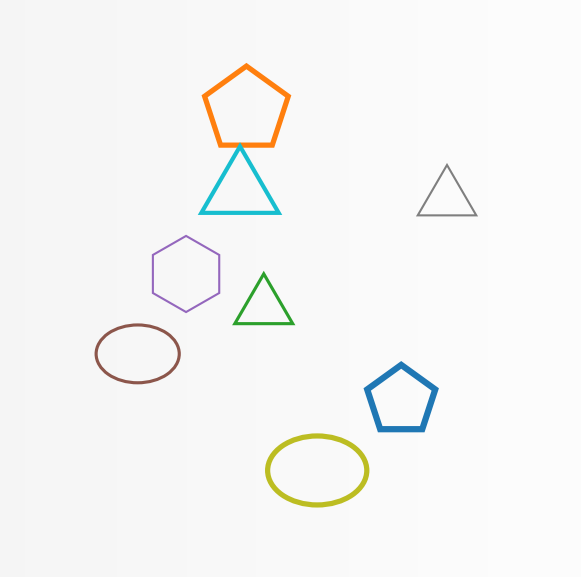[{"shape": "pentagon", "thickness": 3, "radius": 0.31, "center": [0.69, 0.306]}, {"shape": "pentagon", "thickness": 2.5, "radius": 0.38, "center": [0.424, 0.809]}, {"shape": "triangle", "thickness": 1.5, "radius": 0.29, "center": [0.454, 0.467]}, {"shape": "hexagon", "thickness": 1, "radius": 0.33, "center": [0.32, 0.525]}, {"shape": "oval", "thickness": 1.5, "radius": 0.36, "center": [0.237, 0.386]}, {"shape": "triangle", "thickness": 1, "radius": 0.29, "center": [0.769, 0.655]}, {"shape": "oval", "thickness": 2.5, "radius": 0.43, "center": [0.546, 0.184]}, {"shape": "triangle", "thickness": 2, "radius": 0.38, "center": [0.413, 0.669]}]